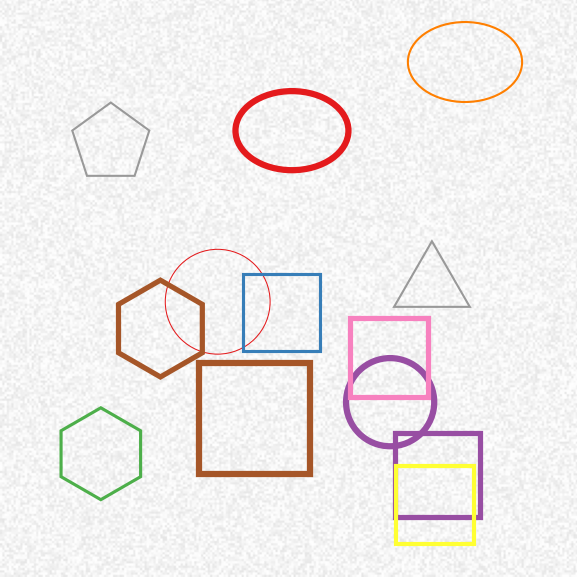[{"shape": "oval", "thickness": 3, "radius": 0.49, "center": [0.506, 0.773]}, {"shape": "circle", "thickness": 0.5, "radius": 0.45, "center": [0.377, 0.477]}, {"shape": "square", "thickness": 1.5, "radius": 0.34, "center": [0.487, 0.458]}, {"shape": "hexagon", "thickness": 1.5, "radius": 0.4, "center": [0.175, 0.213]}, {"shape": "square", "thickness": 2.5, "radius": 0.37, "center": [0.758, 0.177]}, {"shape": "circle", "thickness": 3, "radius": 0.38, "center": [0.676, 0.303]}, {"shape": "oval", "thickness": 1, "radius": 0.49, "center": [0.805, 0.892]}, {"shape": "square", "thickness": 2, "radius": 0.34, "center": [0.754, 0.125]}, {"shape": "hexagon", "thickness": 2.5, "radius": 0.42, "center": [0.278, 0.43]}, {"shape": "square", "thickness": 3, "radius": 0.48, "center": [0.441, 0.275]}, {"shape": "square", "thickness": 2.5, "radius": 0.34, "center": [0.673, 0.38]}, {"shape": "pentagon", "thickness": 1, "radius": 0.35, "center": [0.192, 0.751]}, {"shape": "triangle", "thickness": 1, "radius": 0.38, "center": [0.748, 0.506]}]